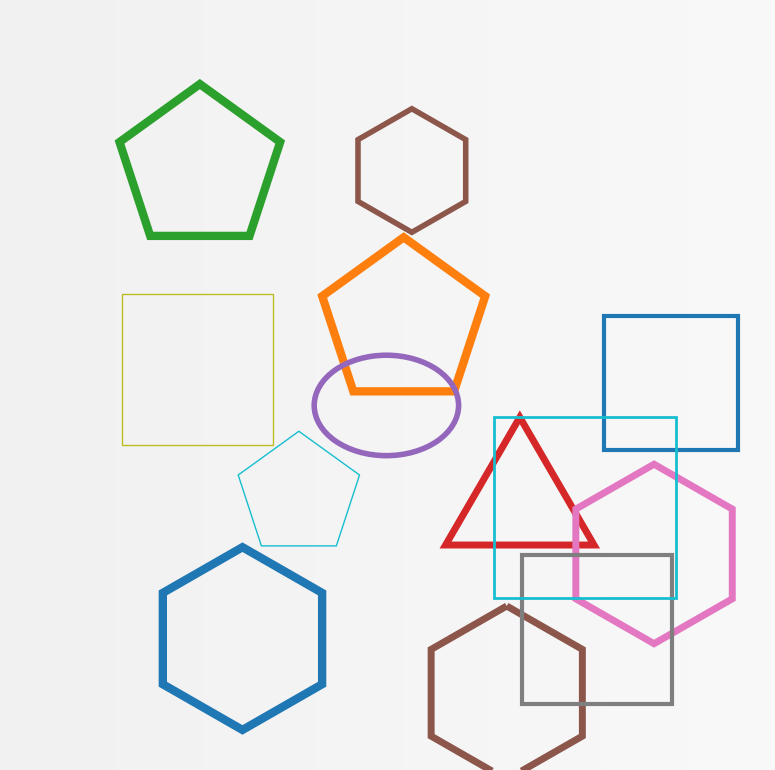[{"shape": "square", "thickness": 1.5, "radius": 0.43, "center": [0.866, 0.503]}, {"shape": "hexagon", "thickness": 3, "radius": 0.59, "center": [0.313, 0.171]}, {"shape": "pentagon", "thickness": 3, "radius": 0.55, "center": [0.521, 0.581]}, {"shape": "pentagon", "thickness": 3, "radius": 0.54, "center": [0.258, 0.782]}, {"shape": "triangle", "thickness": 2.5, "radius": 0.55, "center": [0.671, 0.347]}, {"shape": "oval", "thickness": 2, "radius": 0.47, "center": [0.499, 0.473]}, {"shape": "hexagon", "thickness": 2, "radius": 0.4, "center": [0.531, 0.779]}, {"shape": "hexagon", "thickness": 2.5, "radius": 0.56, "center": [0.654, 0.1]}, {"shape": "hexagon", "thickness": 2.5, "radius": 0.58, "center": [0.844, 0.281]}, {"shape": "square", "thickness": 1.5, "radius": 0.48, "center": [0.771, 0.183]}, {"shape": "square", "thickness": 0.5, "radius": 0.49, "center": [0.255, 0.52]}, {"shape": "pentagon", "thickness": 0.5, "radius": 0.41, "center": [0.386, 0.358]}, {"shape": "square", "thickness": 1, "radius": 0.59, "center": [0.755, 0.341]}]